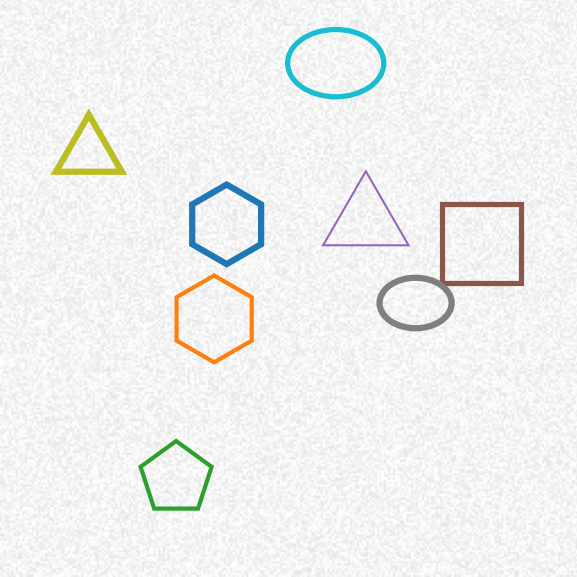[{"shape": "hexagon", "thickness": 3, "radius": 0.34, "center": [0.393, 0.611]}, {"shape": "hexagon", "thickness": 2, "radius": 0.38, "center": [0.371, 0.447]}, {"shape": "pentagon", "thickness": 2, "radius": 0.32, "center": [0.305, 0.171]}, {"shape": "triangle", "thickness": 1, "radius": 0.43, "center": [0.633, 0.617]}, {"shape": "square", "thickness": 2.5, "radius": 0.34, "center": [0.834, 0.578]}, {"shape": "oval", "thickness": 3, "radius": 0.31, "center": [0.72, 0.474]}, {"shape": "triangle", "thickness": 3, "radius": 0.33, "center": [0.154, 0.735]}, {"shape": "oval", "thickness": 2.5, "radius": 0.42, "center": [0.581, 0.89]}]